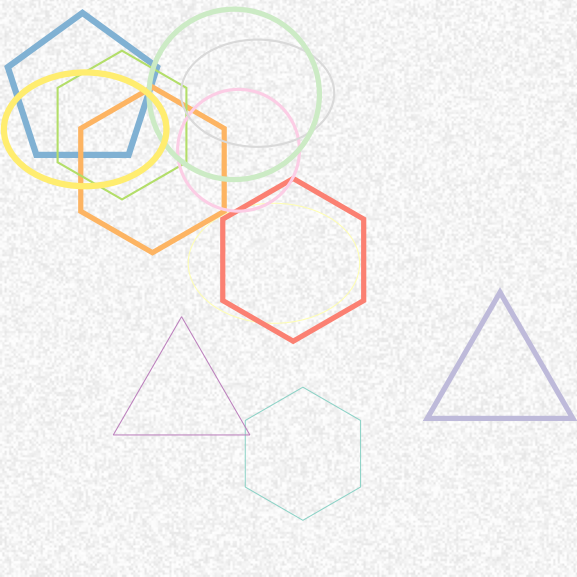[{"shape": "hexagon", "thickness": 0.5, "radius": 0.58, "center": [0.525, 0.213]}, {"shape": "oval", "thickness": 0.5, "radius": 0.74, "center": [0.474, 0.543]}, {"shape": "triangle", "thickness": 2.5, "radius": 0.73, "center": [0.866, 0.347]}, {"shape": "hexagon", "thickness": 2.5, "radius": 0.7, "center": [0.508, 0.549]}, {"shape": "pentagon", "thickness": 3, "radius": 0.68, "center": [0.143, 0.841]}, {"shape": "hexagon", "thickness": 2.5, "radius": 0.72, "center": [0.264, 0.705]}, {"shape": "hexagon", "thickness": 1, "radius": 0.64, "center": [0.211, 0.783]}, {"shape": "circle", "thickness": 1.5, "radius": 0.53, "center": [0.413, 0.739]}, {"shape": "oval", "thickness": 1, "radius": 0.66, "center": [0.446, 0.838]}, {"shape": "triangle", "thickness": 0.5, "radius": 0.68, "center": [0.314, 0.314]}, {"shape": "circle", "thickness": 2.5, "radius": 0.74, "center": [0.406, 0.836]}, {"shape": "oval", "thickness": 3, "radius": 0.7, "center": [0.147, 0.775]}]